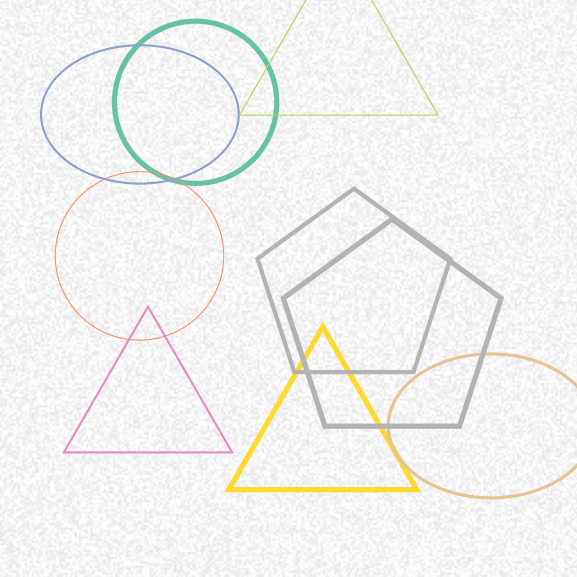[{"shape": "circle", "thickness": 2.5, "radius": 0.7, "center": [0.339, 0.822]}, {"shape": "circle", "thickness": 0.5, "radius": 0.73, "center": [0.242, 0.556]}, {"shape": "oval", "thickness": 1, "radius": 0.86, "center": [0.242, 0.801]}, {"shape": "triangle", "thickness": 1, "radius": 0.84, "center": [0.256, 0.3]}, {"shape": "triangle", "thickness": 0.5, "radius": 0.99, "center": [0.587, 0.899]}, {"shape": "triangle", "thickness": 2.5, "radius": 0.94, "center": [0.559, 0.245]}, {"shape": "oval", "thickness": 1.5, "radius": 0.89, "center": [0.85, 0.262]}, {"shape": "pentagon", "thickness": 2.5, "radius": 0.99, "center": [0.679, 0.421]}, {"shape": "pentagon", "thickness": 2, "radius": 0.88, "center": [0.613, 0.497]}]